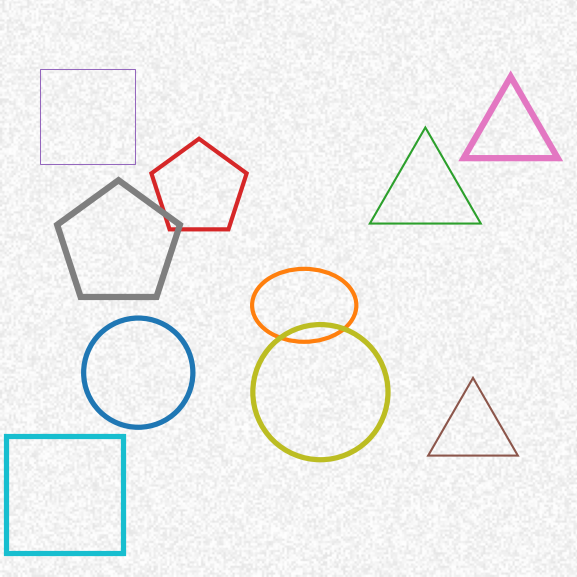[{"shape": "circle", "thickness": 2.5, "radius": 0.47, "center": [0.239, 0.354]}, {"shape": "oval", "thickness": 2, "radius": 0.45, "center": [0.527, 0.47]}, {"shape": "triangle", "thickness": 1, "radius": 0.55, "center": [0.737, 0.668]}, {"shape": "pentagon", "thickness": 2, "radius": 0.43, "center": [0.345, 0.672]}, {"shape": "square", "thickness": 0.5, "radius": 0.41, "center": [0.151, 0.797]}, {"shape": "triangle", "thickness": 1, "radius": 0.45, "center": [0.819, 0.255]}, {"shape": "triangle", "thickness": 3, "radius": 0.47, "center": [0.884, 0.772]}, {"shape": "pentagon", "thickness": 3, "radius": 0.56, "center": [0.205, 0.575]}, {"shape": "circle", "thickness": 2.5, "radius": 0.59, "center": [0.555, 0.32]}, {"shape": "square", "thickness": 2.5, "radius": 0.51, "center": [0.112, 0.143]}]